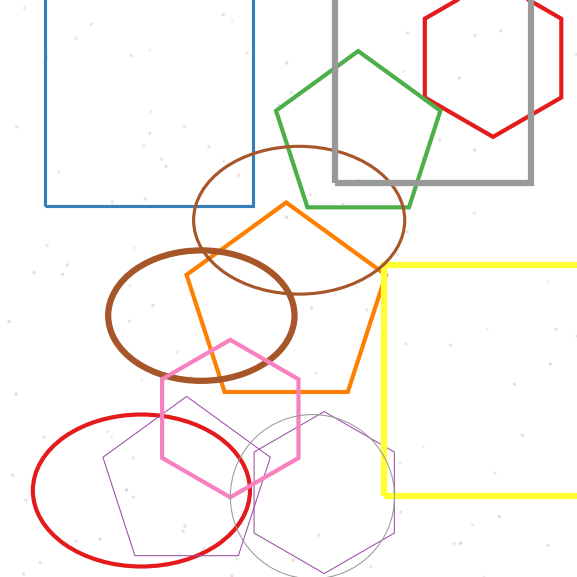[{"shape": "hexagon", "thickness": 2, "radius": 0.68, "center": [0.854, 0.899]}, {"shape": "oval", "thickness": 2, "radius": 0.94, "center": [0.245, 0.15]}, {"shape": "square", "thickness": 1.5, "radius": 0.9, "center": [0.258, 0.822]}, {"shape": "pentagon", "thickness": 2, "radius": 0.75, "center": [0.62, 0.761]}, {"shape": "hexagon", "thickness": 0.5, "radius": 0.7, "center": [0.561, 0.146]}, {"shape": "pentagon", "thickness": 0.5, "radius": 0.76, "center": [0.323, 0.16]}, {"shape": "pentagon", "thickness": 2, "radius": 0.91, "center": [0.496, 0.467]}, {"shape": "square", "thickness": 3, "radius": 1.0, "center": [0.865, 0.34]}, {"shape": "oval", "thickness": 3, "radius": 0.81, "center": [0.349, 0.453]}, {"shape": "oval", "thickness": 1.5, "radius": 0.91, "center": [0.518, 0.618]}, {"shape": "hexagon", "thickness": 2, "radius": 0.68, "center": [0.399, 0.274]}, {"shape": "square", "thickness": 3, "radius": 0.85, "center": [0.75, 0.853]}, {"shape": "circle", "thickness": 0.5, "radius": 0.71, "center": [0.541, 0.139]}]